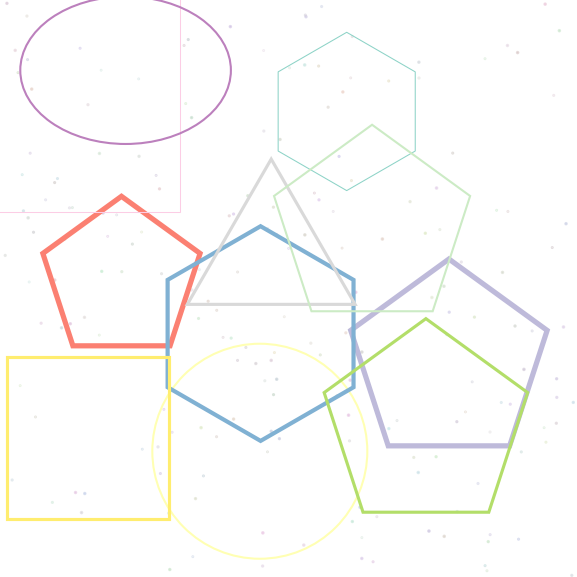[{"shape": "hexagon", "thickness": 0.5, "radius": 0.69, "center": [0.6, 0.806]}, {"shape": "circle", "thickness": 1, "radius": 0.93, "center": [0.45, 0.218]}, {"shape": "pentagon", "thickness": 2.5, "radius": 0.89, "center": [0.777, 0.372]}, {"shape": "pentagon", "thickness": 2.5, "radius": 0.72, "center": [0.21, 0.516]}, {"shape": "hexagon", "thickness": 2, "radius": 0.93, "center": [0.451, 0.422]}, {"shape": "pentagon", "thickness": 1.5, "radius": 0.93, "center": [0.738, 0.262]}, {"shape": "square", "thickness": 0.5, "radius": 0.93, "center": [0.125, 0.817]}, {"shape": "triangle", "thickness": 1.5, "radius": 0.84, "center": [0.47, 0.556]}, {"shape": "oval", "thickness": 1, "radius": 0.91, "center": [0.217, 0.877]}, {"shape": "pentagon", "thickness": 1, "radius": 0.89, "center": [0.644, 0.605]}, {"shape": "square", "thickness": 1.5, "radius": 0.7, "center": [0.152, 0.241]}]